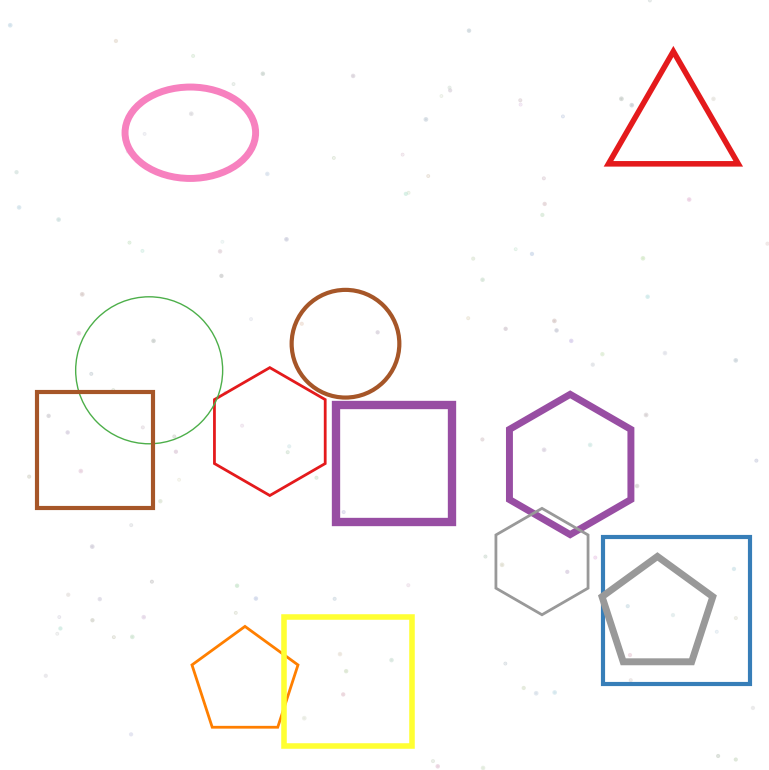[{"shape": "hexagon", "thickness": 1, "radius": 0.42, "center": [0.35, 0.44]}, {"shape": "triangle", "thickness": 2, "radius": 0.49, "center": [0.874, 0.836]}, {"shape": "square", "thickness": 1.5, "radius": 0.48, "center": [0.878, 0.208]}, {"shape": "circle", "thickness": 0.5, "radius": 0.48, "center": [0.194, 0.519]}, {"shape": "square", "thickness": 3, "radius": 0.38, "center": [0.512, 0.398]}, {"shape": "hexagon", "thickness": 2.5, "radius": 0.46, "center": [0.74, 0.397]}, {"shape": "pentagon", "thickness": 1, "radius": 0.36, "center": [0.318, 0.114]}, {"shape": "square", "thickness": 2, "radius": 0.42, "center": [0.452, 0.115]}, {"shape": "circle", "thickness": 1.5, "radius": 0.35, "center": [0.449, 0.554]}, {"shape": "square", "thickness": 1.5, "radius": 0.38, "center": [0.123, 0.416]}, {"shape": "oval", "thickness": 2.5, "radius": 0.42, "center": [0.247, 0.828]}, {"shape": "hexagon", "thickness": 1, "radius": 0.35, "center": [0.704, 0.271]}, {"shape": "pentagon", "thickness": 2.5, "radius": 0.38, "center": [0.854, 0.202]}]